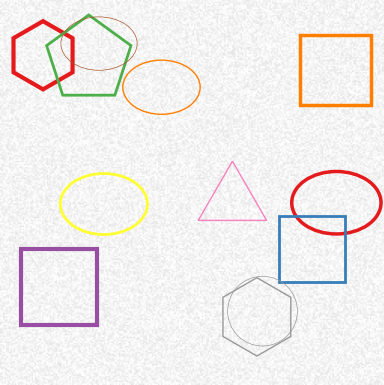[{"shape": "hexagon", "thickness": 3, "radius": 0.44, "center": [0.112, 0.856]}, {"shape": "oval", "thickness": 2.5, "radius": 0.58, "center": [0.874, 0.473]}, {"shape": "square", "thickness": 2, "radius": 0.43, "center": [0.811, 0.353]}, {"shape": "pentagon", "thickness": 2, "radius": 0.58, "center": [0.231, 0.846]}, {"shape": "square", "thickness": 3, "radius": 0.5, "center": [0.153, 0.254]}, {"shape": "oval", "thickness": 1, "radius": 0.5, "center": [0.419, 0.773]}, {"shape": "square", "thickness": 2.5, "radius": 0.46, "center": [0.871, 0.817]}, {"shape": "oval", "thickness": 2, "radius": 0.57, "center": [0.27, 0.47]}, {"shape": "oval", "thickness": 0.5, "radius": 0.5, "center": [0.257, 0.887]}, {"shape": "triangle", "thickness": 1, "radius": 0.51, "center": [0.604, 0.479]}, {"shape": "hexagon", "thickness": 1, "radius": 0.51, "center": [0.667, 0.177]}, {"shape": "circle", "thickness": 0.5, "radius": 0.45, "center": [0.682, 0.192]}]